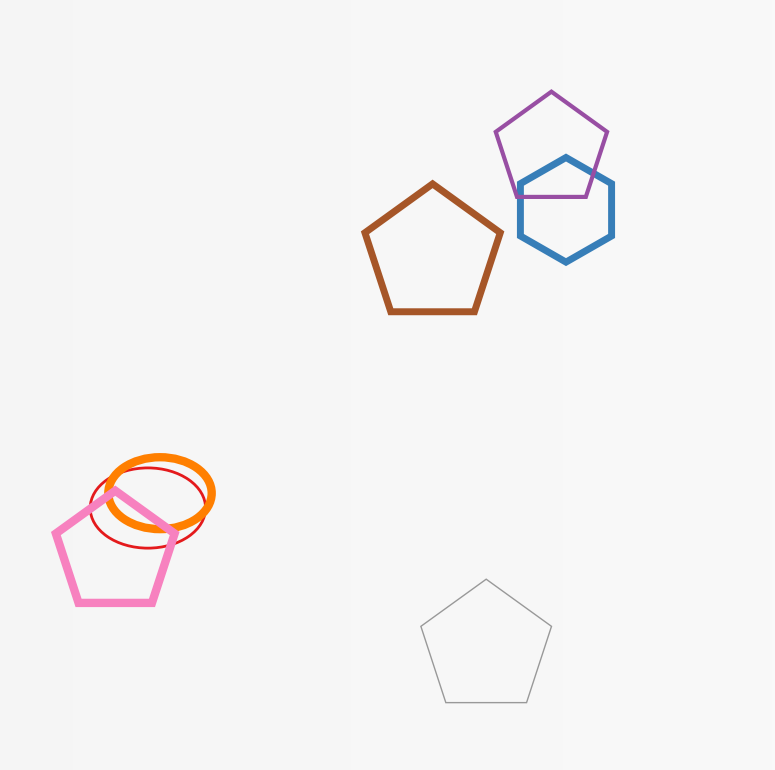[{"shape": "oval", "thickness": 1, "radius": 0.37, "center": [0.191, 0.34]}, {"shape": "hexagon", "thickness": 2.5, "radius": 0.34, "center": [0.73, 0.728]}, {"shape": "pentagon", "thickness": 1.5, "radius": 0.38, "center": [0.712, 0.805]}, {"shape": "oval", "thickness": 3, "radius": 0.33, "center": [0.206, 0.36]}, {"shape": "pentagon", "thickness": 2.5, "radius": 0.46, "center": [0.558, 0.669]}, {"shape": "pentagon", "thickness": 3, "radius": 0.4, "center": [0.149, 0.282]}, {"shape": "pentagon", "thickness": 0.5, "radius": 0.44, "center": [0.627, 0.159]}]